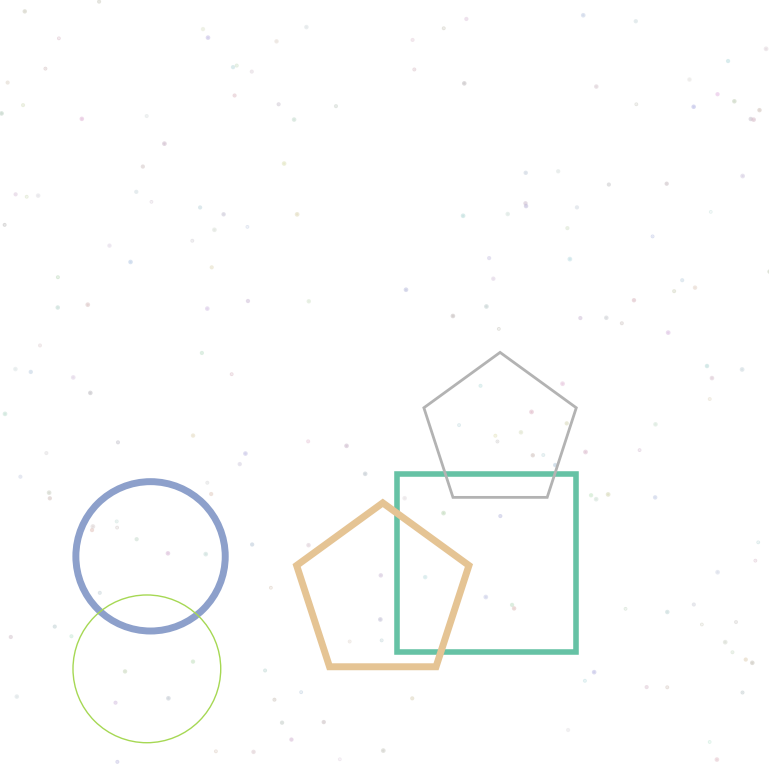[{"shape": "square", "thickness": 2, "radius": 0.58, "center": [0.632, 0.269]}, {"shape": "circle", "thickness": 2.5, "radius": 0.48, "center": [0.196, 0.277]}, {"shape": "circle", "thickness": 0.5, "radius": 0.48, "center": [0.191, 0.131]}, {"shape": "pentagon", "thickness": 2.5, "radius": 0.59, "center": [0.497, 0.229]}, {"shape": "pentagon", "thickness": 1, "radius": 0.52, "center": [0.649, 0.438]}]